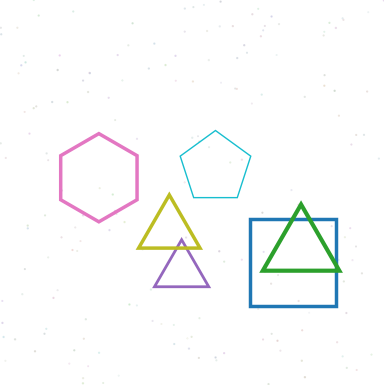[{"shape": "square", "thickness": 2.5, "radius": 0.56, "center": [0.762, 0.318]}, {"shape": "triangle", "thickness": 3, "radius": 0.57, "center": [0.782, 0.354]}, {"shape": "triangle", "thickness": 2, "radius": 0.41, "center": [0.472, 0.296]}, {"shape": "hexagon", "thickness": 2.5, "radius": 0.57, "center": [0.257, 0.538]}, {"shape": "triangle", "thickness": 2.5, "radius": 0.46, "center": [0.44, 0.402]}, {"shape": "pentagon", "thickness": 1, "radius": 0.48, "center": [0.56, 0.565]}]